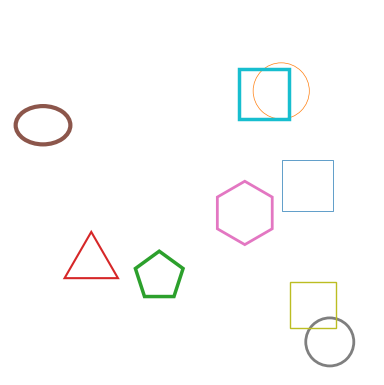[{"shape": "square", "thickness": 0.5, "radius": 0.33, "center": [0.798, 0.518]}, {"shape": "circle", "thickness": 0.5, "radius": 0.36, "center": [0.73, 0.764]}, {"shape": "pentagon", "thickness": 2.5, "radius": 0.33, "center": [0.414, 0.282]}, {"shape": "triangle", "thickness": 1.5, "radius": 0.4, "center": [0.237, 0.318]}, {"shape": "oval", "thickness": 3, "radius": 0.36, "center": [0.112, 0.675]}, {"shape": "hexagon", "thickness": 2, "radius": 0.41, "center": [0.636, 0.447]}, {"shape": "circle", "thickness": 2, "radius": 0.31, "center": [0.857, 0.112]}, {"shape": "square", "thickness": 1, "radius": 0.3, "center": [0.813, 0.208]}, {"shape": "square", "thickness": 2.5, "radius": 0.32, "center": [0.686, 0.756]}]